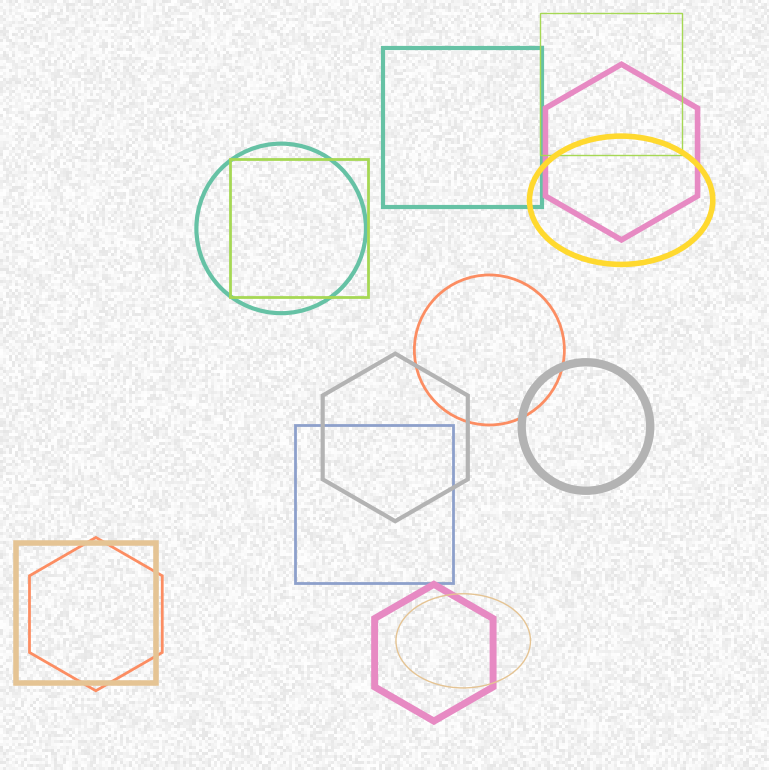[{"shape": "square", "thickness": 1.5, "radius": 0.52, "center": [0.601, 0.834]}, {"shape": "circle", "thickness": 1.5, "radius": 0.55, "center": [0.365, 0.703]}, {"shape": "circle", "thickness": 1, "radius": 0.49, "center": [0.636, 0.545]}, {"shape": "hexagon", "thickness": 1, "radius": 0.5, "center": [0.125, 0.202]}, {"shape": "square", "thickness": 1, "radius": 0.51, "center": [0.486, 0.345]}, {"shape": "hexagon", "thickness": 2.5, "radius": 0.44, "center": [0.563, 0.152]}, {"shape": "hexagon", "thickness": 2, "radius": 0.57, "center": [0.807, 0.802]}, {"shape": "square", "thickness": 1, "radius": 0.45, "center": [0.388, 0.704]}, {"shape": "square", "thickness": 0.5, "radius": 0.46, "center": [0.794, 0.891]}, {"shape": "oval", "thickness": 2, "radius": 0.6, "center": [0.807, 0.74]}, {"shape": "square", "thickness": 2, "radius": 0.45, "center": [0.111, 0.204]}, {"shape": "oval", "thickness": 0.5, "radius": 0.44, "center": [0.602, 0.168]}, {"shape": "circle", "thickness": 3, "radius": 0.42, "center": [0.761, 0.446]}, {"shape": "hexagon", "thickness": 1.5, "radius": 0.54, "center": [0.513, 0.432]}]